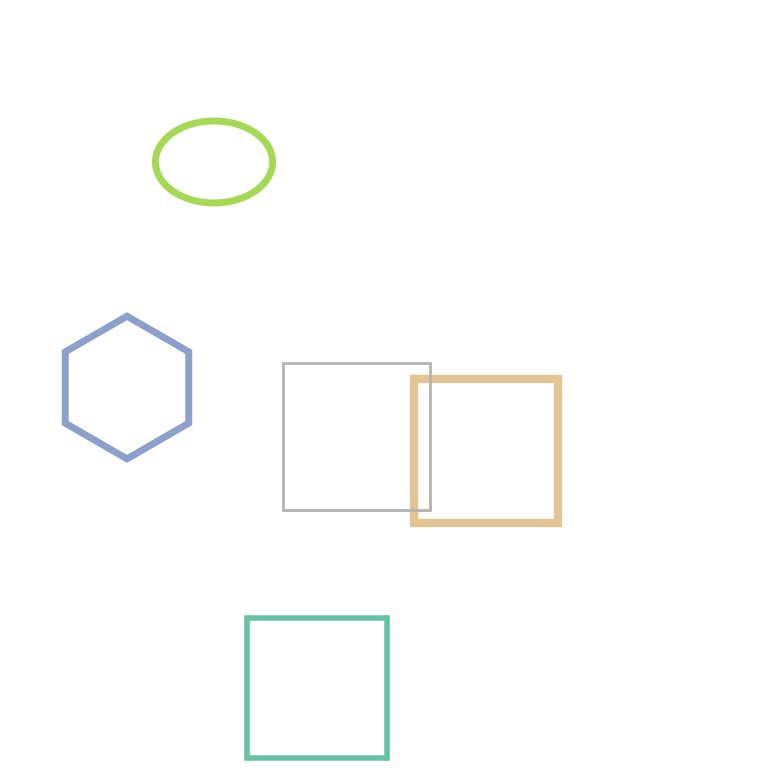[{"shape": "square", "thickness": 2, "radius": 0.45, "center": [0.412, 0.106]}, {"shape": "hexagon", "thickness": 2.5, "radius": 0.46, "center": [0.165, 0.497]}, {"shape": "oval", "thickness": 2.5, "radius": 0.38, "center": [0.278, 0.79]}, {"shape": "square", "thickness": 3, "radius": 0.47, "center": [0.631, 0.415]}, {"shape": "square", "thickness": 1, "radius": 0.48, "center": [0.463, 0.433]}]